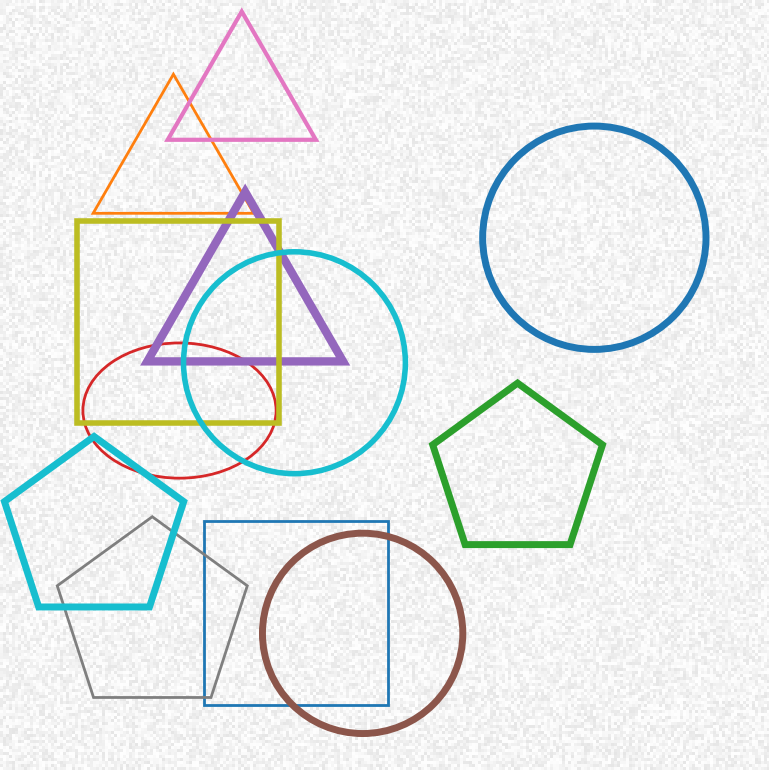[{"shape": "circle", "thickness": 2.5, "radius": 0.73, "center": [0.772, 0.691]}, {"shape": "square", "thickness": 1, "radius": 0.6, "center": [0.385, 0.204]}, {"shape": "triangle", "thickness": 1, "radius": 0.6, "center": [0.225, 0.783]}, {"shape": "pentagon", "thickness": 2.5, "radius": 0.58, "center": [0.672, 0.387]}, {"shape": "oval", "thickness": 1, "radius": 0.63, "center": [0.233, 0.467]}, {"shape": "triangle", "thickness": 3, "radius": 0.73, "center": [0.318, 0.604]}, {"shape": "circle", "thickness": 2.5, "radius": 0.65, "center": [0.471, 0.177]}, {"shape": "triangle", "thickness": 1.5, "radius": 0.56, "center": [0.314, 0.874]}, {"shape": "pentagon", "thickness": 1, "radius": 0.65, "center": [0.198, 0.199]}, {"shape": "square", "thickness": 2, "radius": 0.66, "center": [0.231, 0.582]}, {"shape": "pentagon", "thickness": 2.5, "radius": 0.61, "center": [0.122, 0.311]}, {"shape": "circle", "thickness": 2, "radius": 0.72, "center": [0.382, 0.529]}]